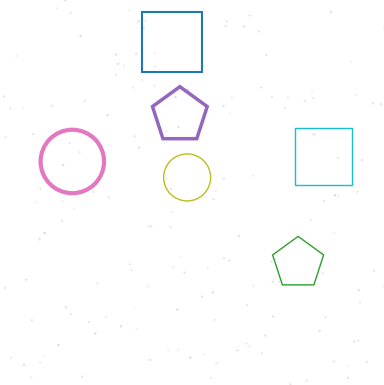[{"shape": "square", "thickness": 1.5, "radius": 0.39, "center": [0.446, 0.891]}, {"shape": "pentagon", "thickness": 1, "radius": 0.35, "center": [0.774, 0.316]}, {"shape": "pentagon", "thickness": 2.5, "radius": 0.37, "center": [0.467, 0.7]}, {"shape": "circle", "thickness": 3, "radius": 0.41, "center": [0.188, 0.581]}, {"shape": "circle", "thickness": 1, "radius": 0.31, "center": [0.486, 0.539]}, {"shape": "square", "thickness": 1, "radius": 0.37, "center": [0.841, 0.594]}]